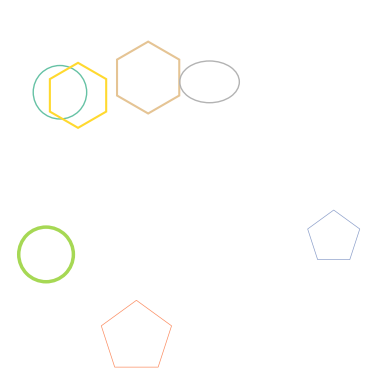[{"shape": "circle", "thickness": 1, "radius": 0.35, "center": [0.156, 0.76]}, {"shape": "pentagon", "thickness": 0.5, "radius": 0.48, "center": [0.354, 0.124]}, {"shape": "pentagon", "thickness": 0.5, "radius": 0.36, "center": [0.867, 0.383]}, {"shape": "circle", "thickness": 2.5, "radius": 0.35, "center": [0.12, 0.339]}, {"shape": "hexagon", "thickness": 1.5, "radius": 0.42, "center": [0.203, 0.752]}, {"shape": "hexagon", "thickness": 1.5, "radius": 0.47, "center": [0.385, 0.799]}, {"shape": "oval", "thickness": 1, "radius": 0.39, "center": [0.544, 0.787]}]